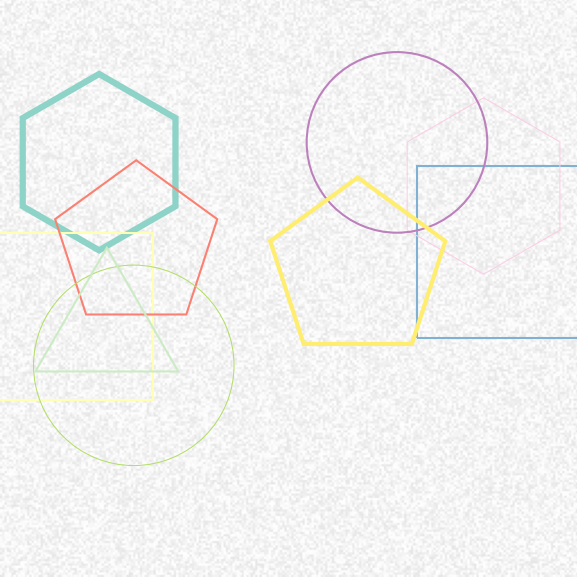[{"shape": "hexagon", "thickness": 3, "radius": 0.76, "center": [0.172, 0.718]}, {"shape": "square", "thickness": 1, "radius": 0.72, "center": [0.121, 0.452]}, {"shape": "pentagon", "thickness": 1, "radius": 0.74, "center": [0.236, 0.574]}, {"shape": "square", "thickness": 1, "radius": 0.74, "center": [0.87, 0.563]}, {"shape": "circle", "thickness": 0.5, "radius": 0.87, "center": [0.232, 0.367]}, {"shape": "hexagon", "thickness": 0.5, "radius": 0.76, "center": [0.837, 0.677]}, {"shape": "circle", "thickness": 1, "radius": 0.78, "center": [0.687, 0.753]}, {"shape": "triangle", "thickness": 1, "radius": 0.71, "center": [0.185, 0.427]}, {"shape": "pentagon", "thickness": 2, "radius": 0.8, "center": [0.62, 0.532]}]